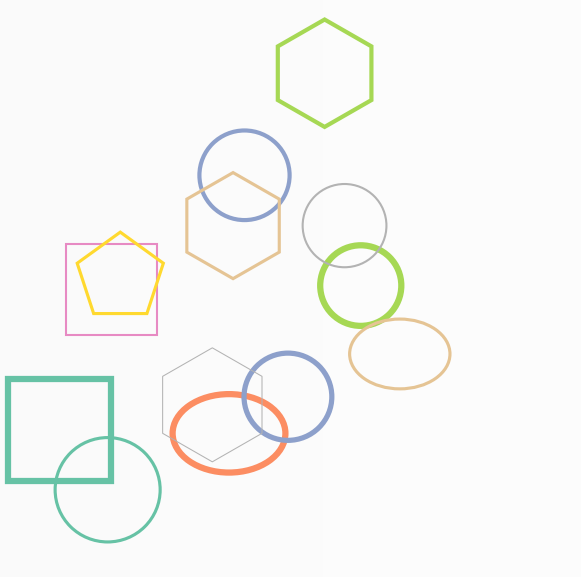[{"shape": "circle", "thickness": 1.5, "radius": 0.45, "center": [0.185, 0.151]}, {"shape": "square", "thickness": 3, "radius": 0.44, "center": [0.102, 0.255]}, {"shape": "oval", "thickness": 3, "radius": 0.49, "center": [0.394, 0.249]}, {"shape": "circle", "thickness": 2, "radius": 0.39, "center": [0.421, 0.696]}, {"shape": "circle", "thickness": 2.5, "radius": 0.38, "center": [0.495, 0.312]}, {"shape": "square", "thickness": 1, "radius": 0.39, "center": [0.192, 0.497]}, {"shape": "hexagon", "thickness": 2, "radius": 0.46, "center": [0.558, 0.872]}, {"shape": "circle", "thickness": 3, "radius": 0.35, "center": [0.621, 0.505]}, {"shape": "pentagon", "thickness": 1.5, "radius": 0.39, "center": [0.207, 0.519]}, {"shape": "hexagon", "thickness": 1.5, "radius": 0.46, "center": [0.401, 0.608]}, {"shape": "oval", "thickness": 1.5, "radius": 0.43, "center": [0.688, 0.386]}, {"shape": "circle", "thickness": 1, "radius": 0.36, "center": [0.593, 0.608]}, {"shape": "hexagon", "thickness": 0.5, "radius": 0.49, "center": [0.365, 0.298]}]